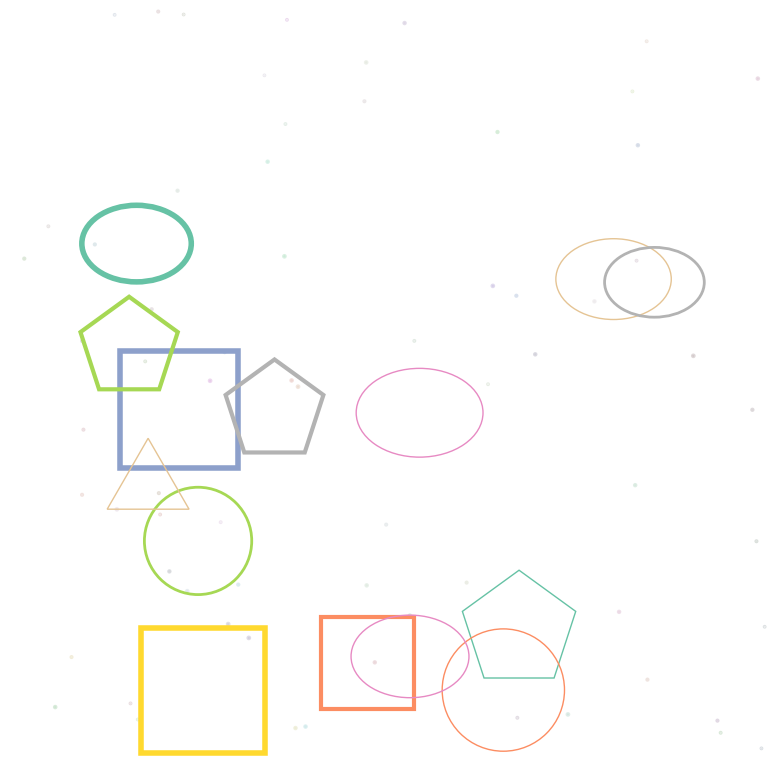[{"shape": "oval", "thickness": 2, "radius": 0.36, "center": [0.177, 0.684]}, {"shape": "pentagon", "thickness": 0.5, "radius": 0.39, "center": [0.674, 0.182]}, {"shape": "circle", "thickness": 0.5, "radius": 0.4, "center": [0.654, 0.104]}, {"shape": "square", "thickness": 1.5, "radius": 0.3, "center": [0.477, 0.139]}, {"shape": "square", "thickness": 2, "radius": 0.38, "center": [0.232, 0.468]}, {"shape": "oval", "thickness": 0.5, "radius": 0.38, "center": [0.532, 0.148]}, {"shape": "oval", "thickness": 0.5, "radius": 0.41, "center": [0.545, 0.464]}, {"shape": "pentagon", "thickness": 1.5, "radius": 0.33, "center": [0.168, 0.548]}, {"shape": "circle", "thickness": 1, "radius": 0.35, "center": [0.257, 0.298]}, {"shape": "square", "thickness": 2, "radius": 0.4, "center": [0.264, 0.103]}, {"shape": "oval", "thickness": 0.5, "radius": 0.37, "center": [0.797, 0.638]}, {"shape": "triangle", "thickness": 0.5, "radius": 0.31, "center": [0.192, 0.369]}, {"shape": "pentagon", "thickness": 1.5, "radius": 0.33, "center": [0.357, 0.466]}, {"shape": "oval", "thickness": 1, "radius": 0.32, "center": [0.85, 0.633]}]